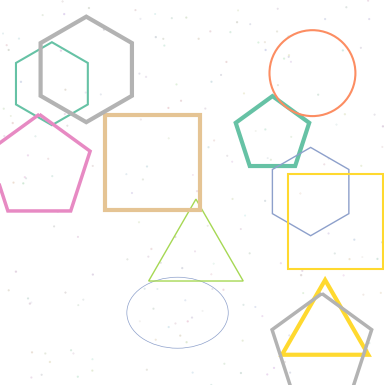[{"shape": "hexagon", "thickness": 1.5, "radius": 0.54, "center": [0.135, 0.783]}, {"shape": "pentagon", "thickness": 3, "radius": 0.5, "center": [0.708, 0.65]}, {"shape": "circle", "thickness": 1.5, "radius": 0.56, "center": [0.812, 0.81]}, {"shape": "oval", "thickness": 0.5, "radius": 0.66, "center": [0.461, 0.188]}, {"shape": "hexagon", "thickness": 1, "radius": 0.57, "center": [0.807, 0.502]}, {"shape": "pentagon", "thickness": 2.5, "radius": 0.69, "center": [0.102, 0.564]}, {"shape": "triangle", "thickness": 1, "radius": 0.71, "center": [0.509, 0.341]}, {"shape": "square", "thickness": 1.5, "radius": 0.62, "center": [0.872, 0.424]}, {"shape": "triangle", "thickness": 3, "radius": 0.65, "center": [0.844, 0.143]}, {"shape": "square", "thickness": 3, "radius": 0.62, "center": [0.395, 0.578]}, {"shape": "pentagon", "thickness": 2.5, "radius": 0.68, "center": [0.836, 0.102]}, {"shape": "hexagon", "thickness": 3, "radius": 0.68, "center": [0.224, 0.82]}]